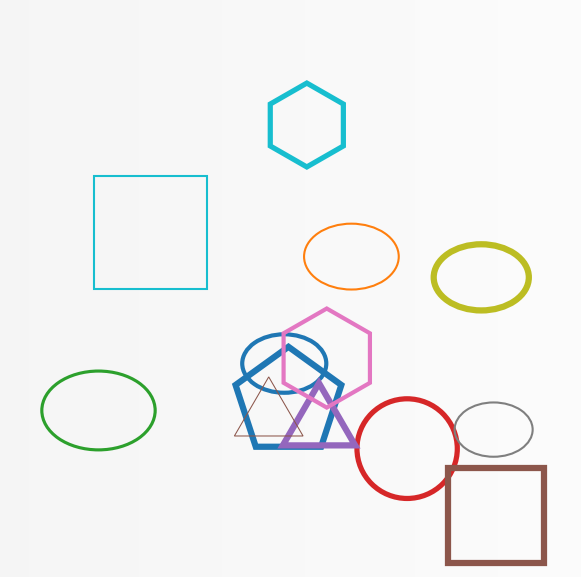[{"shape": "pentagon", "thickness": 3, "radius": 0.48, "center": [0.496, 0.303]}, {"shape": "oval", "thickness": 2, "radius": 0.36, "center": [0.489, 0.37]}, {"shape": "oval", "thickness": 1, "radius": 0.41, "center": [0.605, 0.555]}, {"shape": "oval", "thickness": 1.5, "radius": 0.49, "center": [0.169, 0.288]}, {"shape": "circle", "thickness": 2.5, "radius": 0.43, "center": [0.7, 0.222]}, {"shape": "triangle", "thickness": 3, "radius": 0.36, "center": [0.549, 0.264]}, {"shape": "triangle", "thickness": 0.5, "radius": 0.34, "center": [0.462, 0.278]}, {"shape": "square", "thickness": 3, "radius": 0.41, "center": [0.854, 0.107]}, {"shape": "hexagon", "thickness": 2, "radius": 0.43, "center": [0.562, 0.379]}, {"shape": "oval", "thickness": 1, "radius": 0.34, "center": [0.849, 0.255]}, {"shape": "oval", "thickness": 3, "radius": 0.41, "center": [0.828, 0.519]}, {"shape": "hexagon", "thickness": 2.5, "radius": 0.36, "center": [0.528, 0.783]}, {"shape": "square", "thickness": 1, "radius": 0.49, "center": [0.259, 0.597]}]